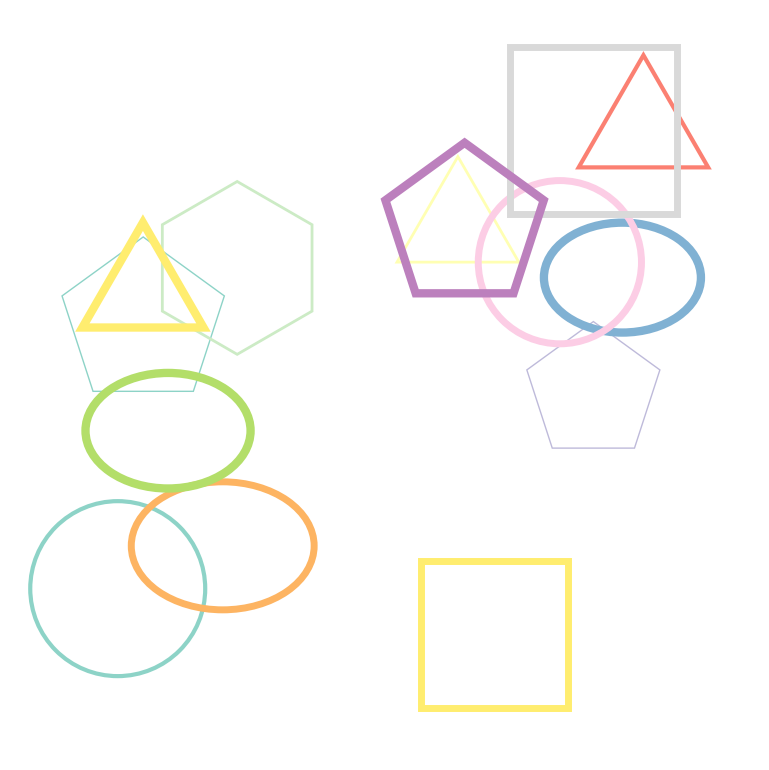[{"shape": "circle", "thickness": 1.5, "radius": 0.57, "center": [0.153, 0.236]}, {"shape": "pentagon", "thickness": 0.5, "radius": 0.55, "center": [0.186, 0.581]}, {"shape": "triangle", "thickness": 1, "radius": 0.46, "center": [0.595, 0.705]}, {"shape": "pentagon", "thickness": 0.5, "radius": 0.45, "center": [0.771, 0.492]}, {"shape": "triangle", "thickness": 1.5, "radius": 0.49, "center": [0.836, 0.831]}, {"shape": "oval", "thickness": 3, "radius": 0.51, "center": [0.808, 0.639]}, {"shape": "oval", "thickness": 2.5, "radius": 0.59, "center": [0.289, 0.291]}, {"shape": "oval", "thickness": 3, "radius": 0.54, "center": [0.218, 0.441]}, {"shape": "circle", "thickness": 2.5, "radius": 0.53, "center": [0.727, 0.659]}, {"shape": "square", "thickness": 2.5, "radius": 0.54, "center": [0.771, 0.83]}, {"shape": "pentagon", "thickness": 3, "radius": 0.54, "center": [0.603, 0.707]}, {"shape": "hexagon", "thickness": 1, "radius": 0.56, "center": [0.308, 0.652]}, {"shape": "triangle", "thickness": 3, "radius": 0.45, "center": [0.186, 0.62]}, {"shape": "square", "thickness": 2.5, "radius": 0.48, "center": [0.642, 0.176]}]